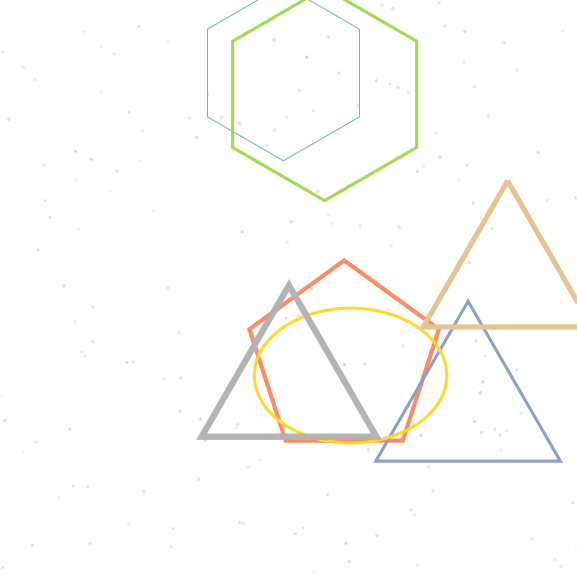[{"shape": "hexagon", "thickness": 0.5, "radius": 0.76, "center": [0.491, 0.873]}, {"shape": "pentagon", "thickness": 2, "radius": 0.86, "center": [0.596, 0.376]}, {"shape": "triangle", "thickness": 1.5, "radius": 0.92, "center": [0.811, 0.293]}, {"shape": "hexagon", "thickness": 1.5, "radius": 0.92, "center": [0.562, 0.836]}, {"shape": "oval", "thickness": 1.5, "radius": 0.83, "center": [0.607, 0.349]}, {"shape": "triangle", "thickness": 2.5, "radius": 0.84, "center": [0.879, 0.517]}, {"shape": "triangle", "thickness": 3, "radius": 0.87, "center": [0.5, 0.33]}]